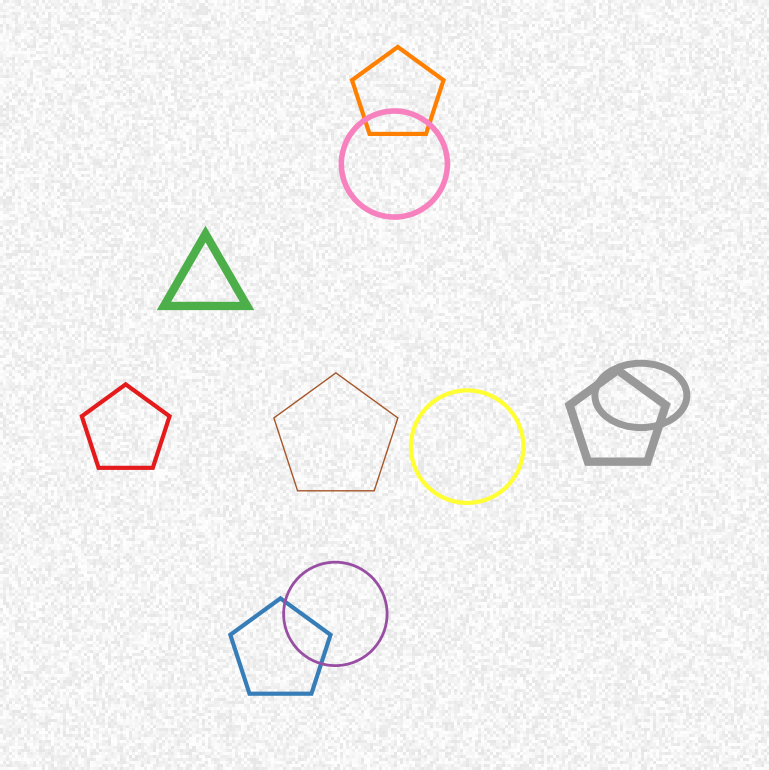[{"shape": "pentagon", "thickness": 1.5, "radius": 0.3, "center": [0.163, 0.441]}, {"shape": "pentagon", "thickness": 1.5, "radius": 0.34, "center": [0.364, 0.154]}, {"shape": "triangle", "thickness": 3, "radius": 0.31, "center": [0.267, 0.634]}, {"shape": "circle", "thickness": 1, "radius": 0.34, "center": [0.436, 0.203]}, {"shape": "pentagon", "thickness": 1.5, "radius": 0.31, "center": [0.517, 0.877]}, {"shape": "circle", "thickness": 1.5, "radius": 0.37, "center": [0.607, 0.42]}, {"shape": "pentagon", "thickness": 0.5, "radius": 0.42, "center": [0.436, 0.431]}, {"shape": "circle", "thickness": 2, "radius": 0.34, "center": [0.512, 0.787]}, {"shape": "pentagon", "thickness": 3, "radius": 0.33, "center": [0.802, 0.454]}, {"shape": "oval", "thickness": 2.5, "radius": 0.3, "center": [0.832, 0.486]}]